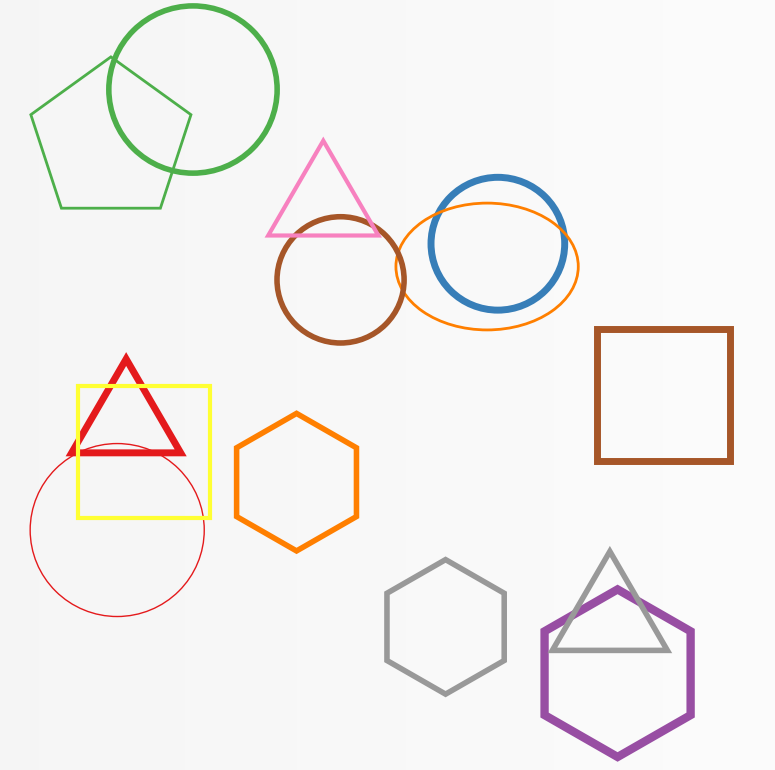[{"shape": "triangle", "thickness": 2.5, "radius": 0.41, "center": [0.163, 0.453]}, {"shape": "circle", "thickness": 0.5, "radius": 0.56, "center": [0.151, 0.312]}, {"shape": "circle", "thickness": 2.5, "radius": 0.43, "center": [0.642, 0.683]}, {"shape": "circle", "thickness": 2, "radius": 0.54, "center": [0.249, 0.884]}, {"shape": "pentagon", "thickness": 1, "radius": 0.54, "center": [0.143, 0.817]}, {"shape": "hexagon", "thickness": 3, "radius": 0.54, "center": [0.797, 0.126]}, {"shape": "hexagon", "thickness": 2, "radius": 0.45, "center": [0.383, 0.374]}, {"shape": "oval", "thickness": 1, "radius": 0.59, "center": [0.629, 0.654]}, {"shape": "square", "thickness": 1.5, "radius": 0.43, "center": [0.186, 0.413]}, {"shape": "square", "thickness": 2.5, "radius": 0.43, "center": [0.856, 0.487]}, {"shape": "circle", "thickness": 2, "radius": 0.41, "center": [0.439, 0.637]}, {"shape": "triangle", "thickness": 1.5, "radius": 0.41, "center": [0.417, 0.735]}, {"shape": "hexagon", "thickness": 2, "radius": 0.44, "center": [0.575, 0.186]}, {"shape": "triangle", "thickness": 2, "radius": 0.43, "center": [0.787, 0.198]}]